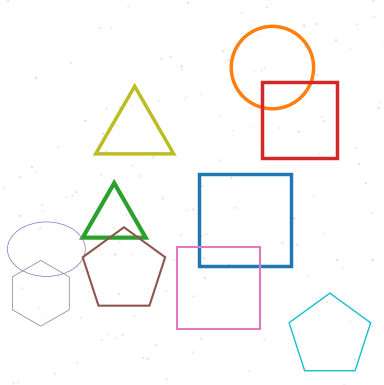[{"shape": "square", "thickness": 2.5, "radius": 0.6, "center": [0.637, 0.428]}, {"shape": "circle", "thickness": 2.5, "radius": 0.54, "center": [0.708, 0.824]}, {"shape": "triangle", "thickness": 3, "radius": 0.47, "center": [0.297, 0.43]}, {"shape": "square", "thickness": 2.5, "radius": 0.49, "center": [0.778, 0.688]}, {"shape": "oval", "thickness": 0.5, "radius": 0.51, "center": [0.12, 0.353]}, {"shape": "pentagon", "thickness": 1.5, "radius": 0.56, "center": [0.322, 0.297]}, {"shape": "square", "thickness": 1.5, "radius": 0.53, "center": [0.568, 0.251]}, {"shape": "hexagon", "thickness": 0.5, "radius": 0.43, "center": [0.106, 0.238]}, {"shape": "triangle", "thickness": 2.5, "radius": 0.59, "center": [0.35, 0.659]}, {"shape": "pentagon", "thickness": 1, "radius": 0.56, "center": [0.857, 0.127]}]